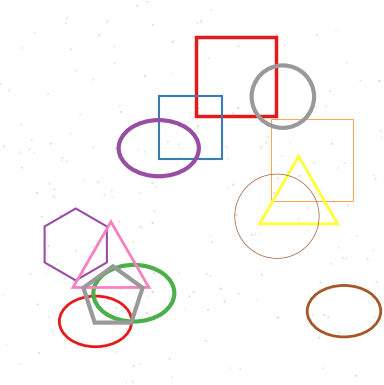[{"shape": "oval", "thickness": 2, "radius": 0.47, "center": [0.248, 0.165]}, {"shape": "square", "thickness": 2.5, "radius": 0.51, "center": [0.613, 0.801]}, {"shape": "square", "thickness": 1.5, "radius": 0.41, "center": [0.495, 0.67]}, {"shape": "oval", "thickness": 3, "radius": 0.53, "center": [0.348, 0.238]}, {"shape": "oval", "thickness": 3, "radius": 0.52, "center": [0.412, 0.615]}, {"shape": "hexagon", "thickness": 1.5, "radius": 0.47, "center": [0.197, 0.365]}, {"shape": "square", "thickness": 0.5, "radius": 0.53, "center": [0.811, 0.585]}, {"shape": "triangle", "thickness": 2, "radius": 0.58, "center": [0.776, 0.477]}, {"shape": "oval", "thickness": 2, "radius": 0.48, "center": [0.893, 0.192]}, {"shape": "circle", "thickness": 0.5, "radius": 0.55, "center": [0.719, 0.438]}, {"shape": "triangle", "thickness": 2, "radius": 0.57, "center": [0.288, 0.31]}, {"shape": "circle", "thickness": 3, "radius": 0.41, "center": [0.735, 0.749]}, {"shape": "pentagon", "thickness": 3, "radius": 0.4, "center": [0.293, 0.227]}]